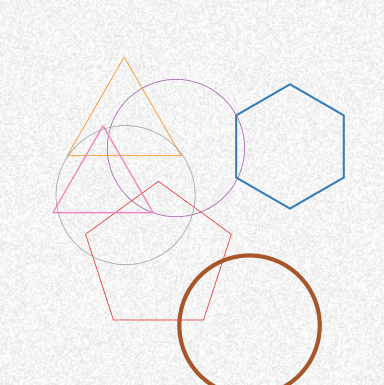[{"shape": "pentagon", "thickness": 0.5, "radius": 1.0, "center": [0.412, 0.33]}, {"shape": "hexagon", "thickness": 1.5, "radius": 0.81, "center": [0.753, 0.62]}, {"shape": "circle", "thickness": 0.5, "radius": 0.89, "center": [0.457, 0.616]}, {"shape": "triangle", "thickness": 0.5, "radius": 0.85, "center": [0.323, 0.681]}, {"shape": "circle", "thickness": 3, "radius": 0.91, "center": [0.648, 0.154]}, {"shape": "triangle", "thickness": 1, "radius": 0.75, "center": [0.268, 0.523]}, {"shape": "circle", "thickness": 0.5, "radius": 0.9, "center": [0.326, 0.493]}]